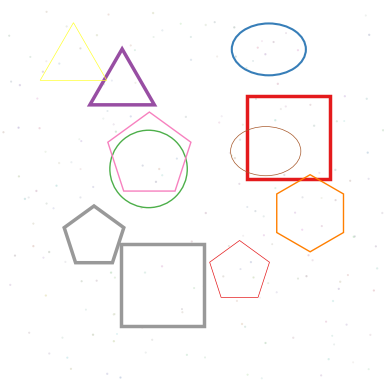[{"shape": "square", "thickness": 2.5, "radius": 0.54, "center": [0.749, 0.643]}, {"shape": "pentagon", "thickness": 0.5, "radius": 0.41, "center": [0.622, 0.294]}, {"shape": "oval", "thickness": 1.5, "radius": 0.48, "center": [0.698, 0.872]}, {"shape": "circle", "thickness": 1, "radius": 0.5, "center": [0.386, 0.561]}, {"shape": "triangle", "thickness": 2.5, "radius": 0.48, "center": [0.317, 0.776]}, {"shape": "hexagon", "thickness": 1, "radius": 0.5, "center": [0.806, 0.446]}, {"shape": "triangle", "thickness": 0.5, "radius": 0.5, "center": [0.191, 0.841]}, {"shape": "oval", "thickness": 0.5, "radius": 0.46, "center": [0.69, 0.607]}, {"shape": "pentagon", "thickness": 1, "radius": 0.57, "center": [0.388, 0.596]}, {"shape": "pentagon", "thickness": 2.5, "radius": 0.41, "center": [0.244, 0.384]}, {"shape": "square", "thickness": 2.5, "radius": 0.54, "center": [0.422, 0.26]}]